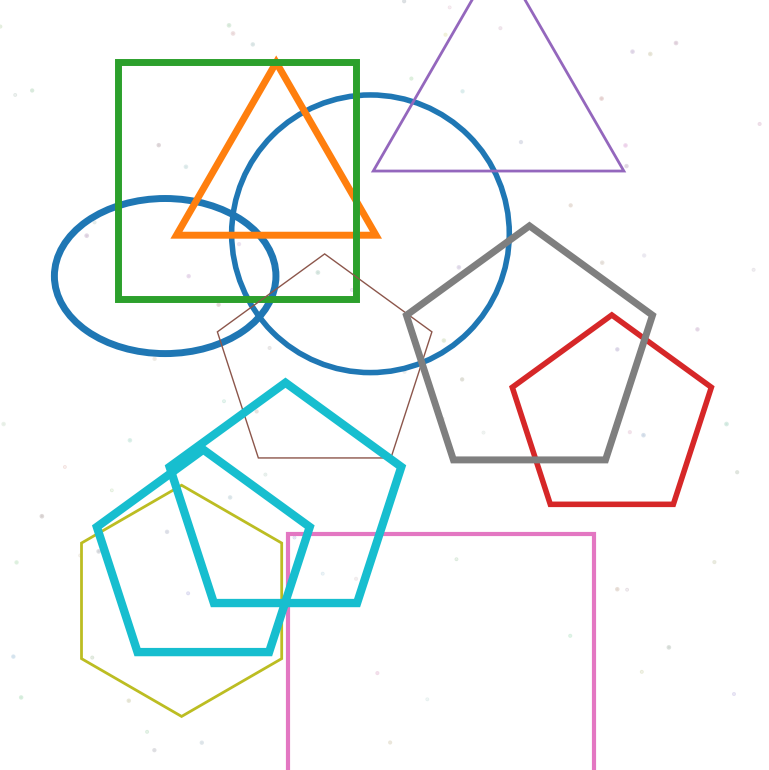[{"shape": "circle", "thickness": 2, "radius": 0.9, "center": [0.481, 0.696]}, {"shape": "oval", "thickness": 2.5, "radius": 0.72, "center": [0.214, 0.641]}, {"shape": "triangle", "thickness": 2.5, "radius": 0.75, "center": [0.359, 0.769]}, {"shape": "square", "thickness": 2.5, "radius": 0.77, "center": [0.308, 0.766]}, {"shape": "pentagon", "thickness": 2, "radius": 0.68, "center": [0.795, 0.455]}, {"shape": "triangle", "thickness": 1, "radius": 0.94, "center": [0.647, 0.872]}, {"shape": "pentagon", "thickness": 0.5, "radius": 0.73, "center": [0.422, 0.524]}, {"shape": "square", "thickness": 1.5, "radius": 0.99, "center": [0.573, 0.107]}, {"shape": "pentagon", "thickness": 2.5, "radius": 0.84, "center": [0.688, 0.539]}, {"shape": "hexagon", "thickness": 1, "radius": 0.75, "center": [0.236, 0.22]}, {"shape": "pentagon", "thickness": 3, "radius": 0.79, "center": [0.371, 0.345]}, {"shape": "pentagon", "thickness": 3, "radius": 0.73, "center": [0.264, 0.271]}]